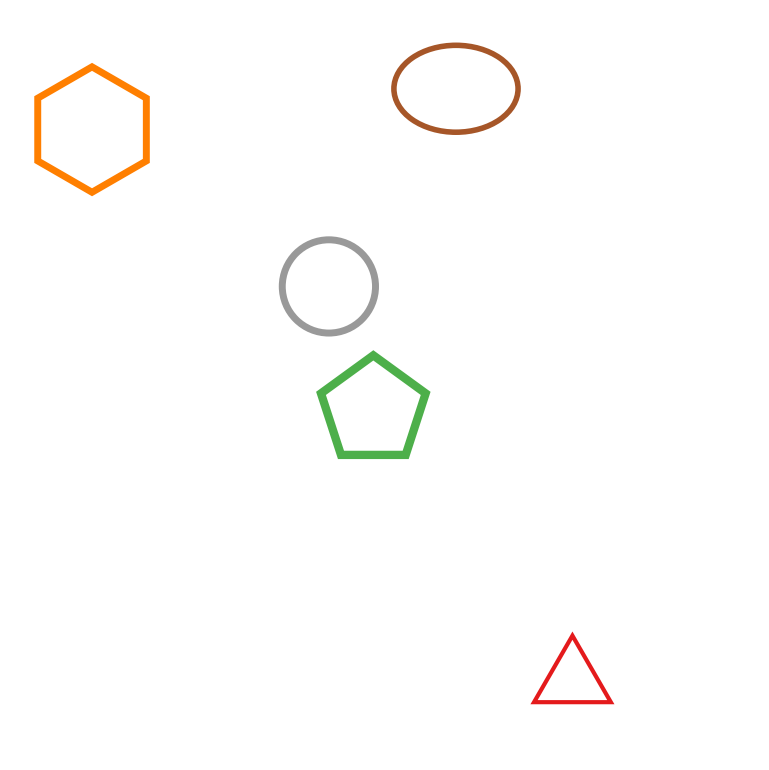[{"shape": "triangle", "thickness": 1.5, "radius": 0.29, "center": [0.743, 0.117]}, {"shape": "pentagon", "thickness": 3, "radius": 0.36, "center": [0.485, 0.467]}, {"shape": "hexagon", "thickness": 2.5, "radius": 0.41, "center": [0.12, 0.832]}, {"shape": "oval", "thickness": 2, "radius": 0.4, "center": [0.592, 0.885]}, {"shape": "circle", "thickness": 2.5, "radius": 0.3, "center": [0.427, 0.628]}]